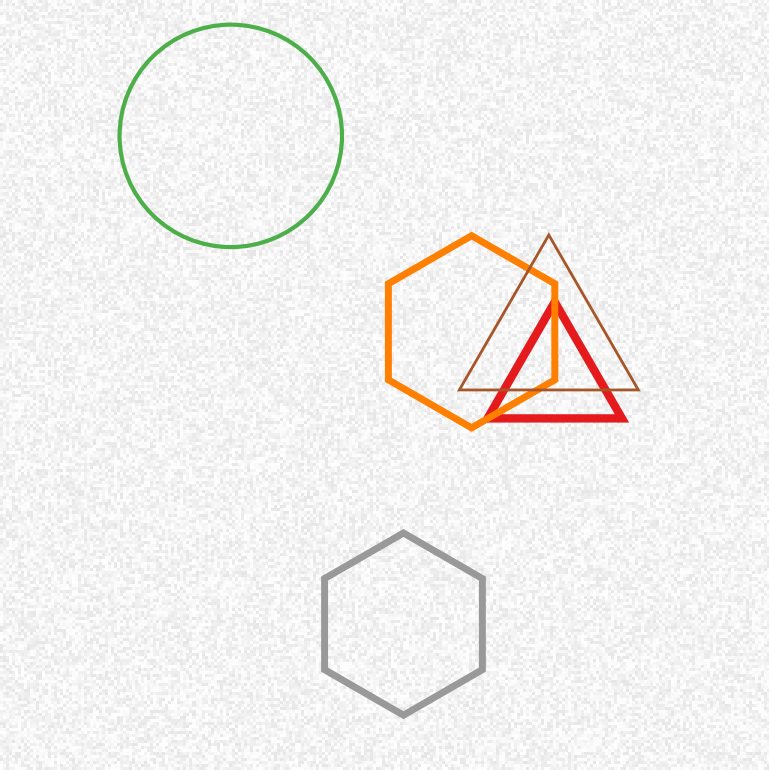[{"shape": "triangle", "thickness": 3, "radius": 0.5, "center": [0.72, 0.507]}, {"shape": "circle", "thickness": 1.5, "radius": 0.72, "center": [0.3, 0.824]}, {"shape": "hexagon", "thickness": 2.5, "radius": 0.62, "center": [0.612, 0.569]}, {"shape": "triangle", "thickness": 1, "radius": 0.67, "center": [0.713, 0.561]}, {"shape": "hexagon", "thickness": 2.5, "radius": 0.59, "center": [0.524, 0.189]}]